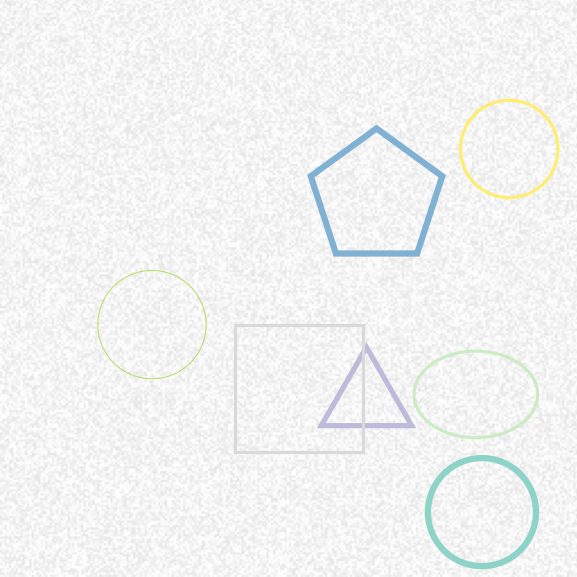[{"shape": "circle", "thickness": 3, "radius": 0.47, "center": [0.835, 0.112]}, {"shape": "triangle", "thickness": 2.5, "radius": 0.45, "center": [0.635, 0.307]}, {"shape": "pentagon", "thickness": 3, "radius": 0.6, "center": [0.652, 0.657]}, {"shape": "circle", "thickness": 0.5, "radius": 0.47, "center": [0.263, 0.437]}, {"shape": "square", "thickness": 1.5, "radius": 0.55, "center": [0.518, 0.327]}, {"shape": "oval", "thickness": 1.5, "radius": 0.54, "center": [0.824, 0.316]}, {"shape": "circle", "thickness": 1.5, "radius": 0.42, "center": [0.882, 0.741]}]